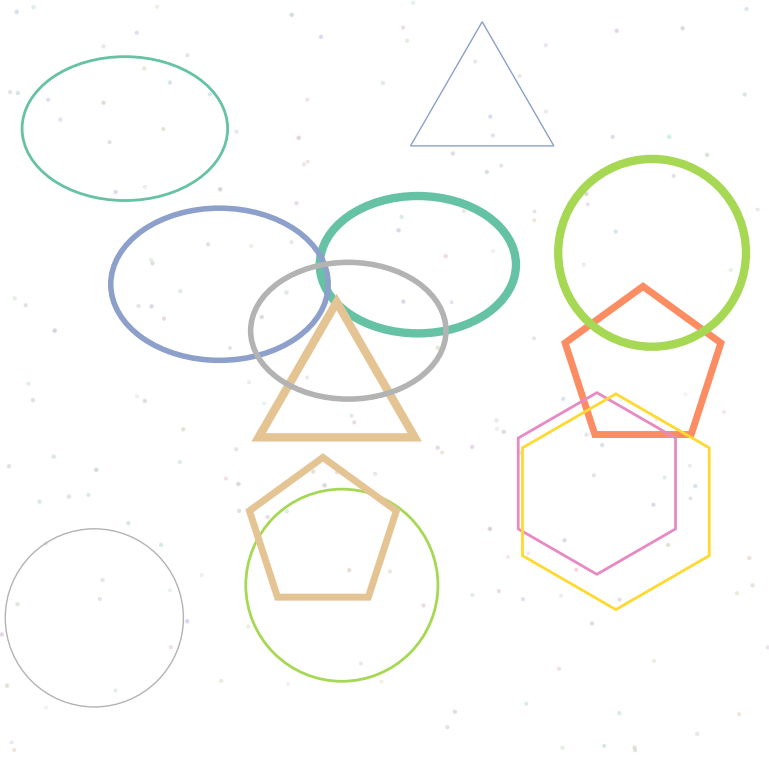[{"shape": "oval", "thickness": 3, "radius": 0.64, "center": [0.543, 0.656]}, {"shape": "oval", "thickness": 1, "radius": 0.67, "center": [0.162, 0.833]}, {"shape": "pentagon", "thickness": 2.5, "radius": 0.53, "center": [0.835, 0.522]}, {"shape": "triangle", "thickness": 0.5, "radius": 0.54, "center": [0.626, 0.864]}, {"shape": "oval", "thickness": 2, "radius": 0.71, "center": [0.285, 0.631]}, {"shape": "hexagon", "thickness": 1, "radius": 0.59, "center": [0.775, 0.372]}, {"shape": "circle", "thickness": 3, "radius": 0.61, "center": [0.847, 0.672]}, {"shape": "circle", "thickness": 1, "radius": 0.62, "center": [0.444, 0.24]}, {"shape": "hexagon", "thickness": 1, "radius": 0.7, "center": [0.8, 0.348]}, {"shape": "pentagon", "thickness": 2.5, "radius": 0.5, "center": [0.419, 0.306]}, {"shape": "triangle", "thickness": 3, "radius": 0.59, "center": [0.437, 0.491]}, {"shape": "circle", "thickness": 0.5, "radius": 0.58, "center": [0.123, 0.198]}, {"shape": "oval", "thickness": 2, "radius": 0.63, "center": [0.452, 0.57]}]